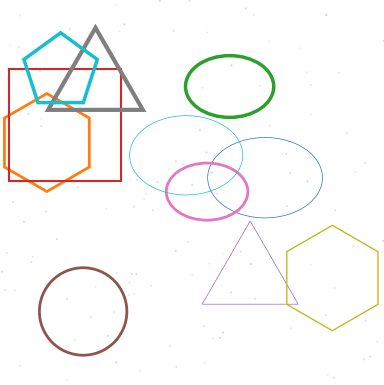[{"shape": "oval", "thickness": 0.5, "radius": 0.75, "center": [0.689, 0.538]}, {"shape": "hexagon", "thickness": 2, "radius": 0.64, "center": [0.122, 0.63]}, {"shape": "oval", "thickness": 2.5, "radius": 0.57, "center": [0.596, 0.775]}, {"shape": "square", "thickness": 1.5, "radius": 0.73, "center": [0.168, 0.676]}, {"shape": "triangle", "thickness": 0.5, "radius": 0.72, "center": [0.65, 0.282]}, {"shape": "circle", "thickness": 2, "radius": 0.57, "center": [0.216, 0.191]}, {"shape": "oval", "thickness": 2, "radius": 0.53, "center": [0.538, 0.502]}, {"shape": "triangle", "thickness": 3, "radius": 0.71, "center": [0.248, 0.786]}, {"shape": "hexagon", "thickness": 1, "radius": 0.68, "center": [0.863, 0.278]}, {"shape": "pentagon", "thickness": 2.5, "radius": 0.5, "center": [0.157, 0.815]}, {"shape": "oval", "thickness": 0.5, "radius": 0.74, "center": [0.484, 0.597]}]